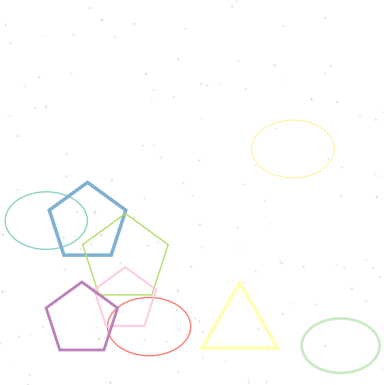[{"shape": "oval", "thickness": 1, "radius": 0.53, "center": [0.12, 0.427]}, {"shape": "triangle", "thickness": 2.5, "radius": 0.56, "center": [0.623, 0.152]}, {"shape": "oval", "thickness": 1, "radius": 0.54, "center": [0.387, 0.152]}, {"shape": "pentagon", "thickness": 2.5, "radius": 0.52, "center": [0.227, 0.422]}, {"shape": "pentagon", "thickness": 1, "radius": 0.58, "center": [0.326, 0.329]}, {"shape": "pentagon", "thickness": 1.5, "radius": 0.42, "center": [0.325, 0.222]}, {"shape": "pentagon", "thickness": 2, "radius": 0.49, "center": [0.213, 0.17]}, {"shape": "oval", "thickness": 2, "radius": 0.51, "center": [0.885, 0.102]}, {"shape": "oval", "thickness": 0.5, "radius": 0.54, "center": [0.761, 0.613]}]